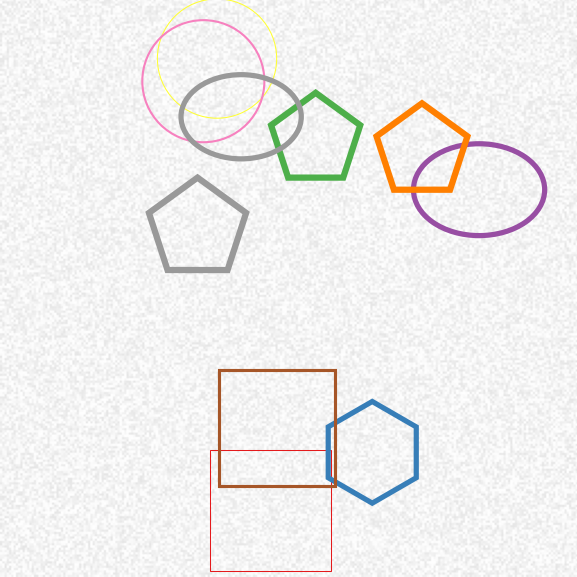[{"shape": "square", "thickness": 0.5, "radius": 0.53, "center": [0.469, 0.115]}, {"shape": "hexagon", "thickness": 2.5, "radius": 0.44, "center": [0.645, 0.216]}, {"shape": "pentagon", "thickness": 3, "radius": 0.41, "center": [0.547, 0.757]}, {"shape": "oval", "thickness": 2.5, "radius": 0.57, "center": [0.83, 0.671]}, {"shape": "pentagon", "thickness": 3, "radius": 0.41, "center": [0.731, 0.738]}, {"shape": "circle", "thickness": 0.5, "radius": 0.52, "center": [0.376, 0.898]}, {"shape": "square", "thickness": 1.5, "radius": 0.5, "center": [0.48, 0.259]}, {"shape": "circle", "thickness": 1, "radius": 0.53, "center": [0.352, 0.859]}, {"shape": "oval", "thickness": 2.5, "radius": 0.52, "center": [0.418, 0.797]}, {"shape": "pentagon", "thickness": 3, "radius": 0.44, "center": [0.342, 0.603]}]